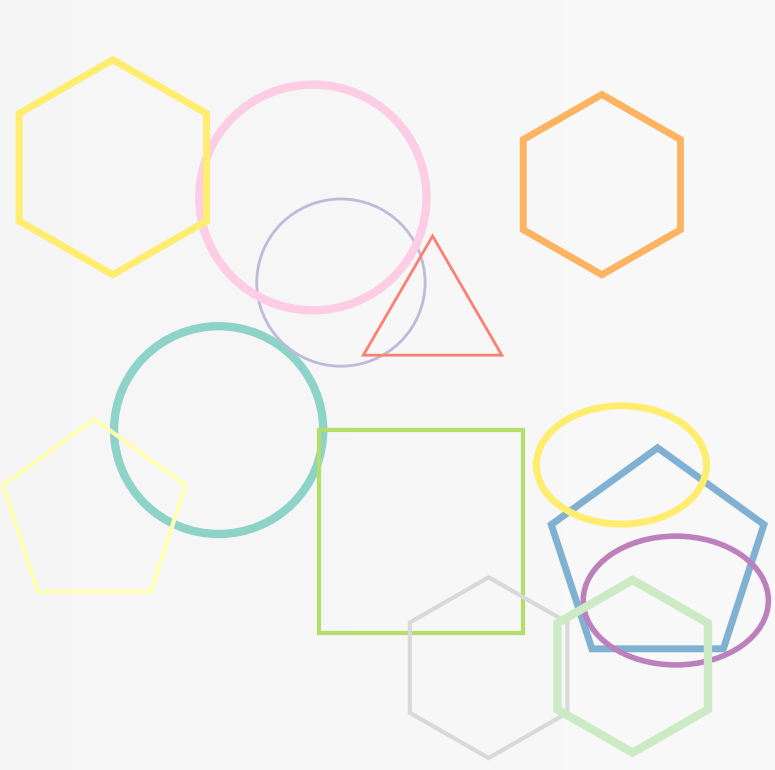[{"shape": "circle", "thickness": 3, "radius": 0.67, "center": [0.282, 0.441]}, {"shape": "pentagon", "thickness": 1.5, "radius": 0.62, "center": [0.122, 0.332]}, {"shape": "circle", "thickness": 1, "radius": 0.54, "center": [0.44, 0.633]}, {"shape": "triangle", "thickness": 1, "radius": 0.52, "center": [0.558, 0.59]}, {"shape": "pentagon", "thickness": 2.5, "radius": 0.72, "center": [0.849, 0.274]}, {"shape": "hexagon", "thickness": 2.5, "radius": 0.59, "center": [0.777, 0.76]}, {"shape": "square", "thickness": 1.5, "radius": 0.66, "center": [0.543, 0.31]}, {"shape": "circle", "thickness": 3, "radius": 0.73, "center": [0.404, 0.744]}, {"shape": "hexagon", "thickness": 1.5, "radius": 0.59, "center": [0.63, 0.133]}, {"shape": "oval", "thickness": 2, "radius": 0.6, "center": [0.872, 0.22]}, {"shape": "hexagon", "thickness": 3, "radius": 0.56, "center": [0.816, 0.135]}, {"shape": "oval", "thickness": 2.5, "radius": 0.55, "center": [0.802, 0.396]}, {"shape": "hexagon", "thickness": 2.5, "radius": 0.7, "center": [0.146, 0.783]}]